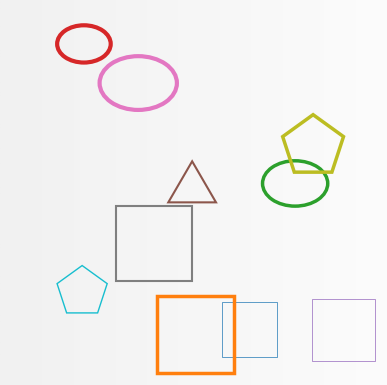[{"shape": "square", "thickness": 0.5, "radius": 0.36, "center": [0.644, 0.143]}, {"shape": "square", "thickness": 2.5, "radius": 0.5, "center": [0.504, 0.13]}, {"shape": "oval", "thickness": 2.5, "radius": 0.42, "center": [0.762, 0.523]}, {"shape": "oval", "thickness": 3, "radius": 0.35, "center": [0.217, 0.886]}, {"shape": "square", "thickness": 0.5, "radius": 0.4, "center": [0.887, 0.143]}, {"shape": "triangle", "thickness": 1.5, "radius": 0.36, "center": [0.496, 0.51]}, {"shape": "oval", "thickness": 3, "radius": 0.5, "center": [0.357, 0.784]}, {"shape": "square", "thickness": 1.5, "radius": 0.49, "center": [0.398, 0.367]}, {"shape": "pentagon", "thickness": 2.5, "radius": 0.41, "center": [0.808, 0.62]}, {"shape": "pentagon", "thickness": 1, "radius": 0.34, "center": [0.212, 0.242]}]